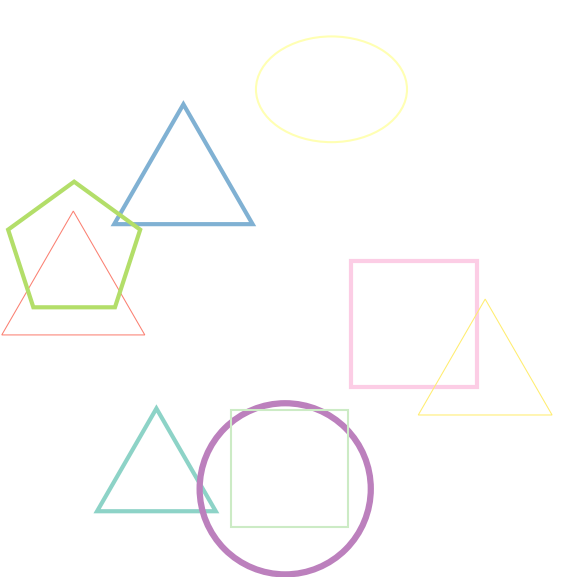[{"shape": "triangle", "thickness": 2, "radius": 0.59, "center": [0.271, 0.173]}, {"shape": "oval", "thickness": 1, "radius": 0.65, "center": [0.574, 0.845]}, {"shape": "triangle", "thickness": 0.5, "radius": 0.71, "center": [0.127, 0.491]}, {"shape": "triangle", "thickness": 2, "radius": 0.69, "center": [0.318, 0.68]}, {"shape": "pentagon", "thickness": 2, "radius": 0.6, "center": [0.128, 0.564]}, {"shape": "square", "thickness": 2, "radius": 0.55, "center": [0.717, 0.438]}, {"shape": "circle", "thickness": 3, "radius": 0.74, "center": [0.494, 0.153]}, {"shape": "square", "thickness": 1, "radius": 0.5, "center": [0.502, 0.188]}, {"shape": "triangle", "thickness": 0.5, "radius": 0.67, "center": [0.84, 0.347]}]